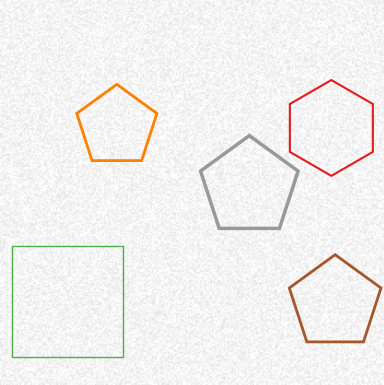[{"shape": "hexagon", "thickness": 1.5, "radius": 0.62, "center": [0.861, 0.668]}, {"shape": "square", "thickness": 1, "radius": 0.73, "center": [0.176, 0.217]}, {"shape": "pentagon", "thickness": 2, "radius": 0.55, "center": [0.303, 0.671]}, {"shape": "pentagon", "thickness": 2, "radius": 0.63, "center": [0.871, 0.213]}, {"shape": "pentagon", "thickness": 2.5, "radius": 0.67, "center": [0.648, 0.515]}]